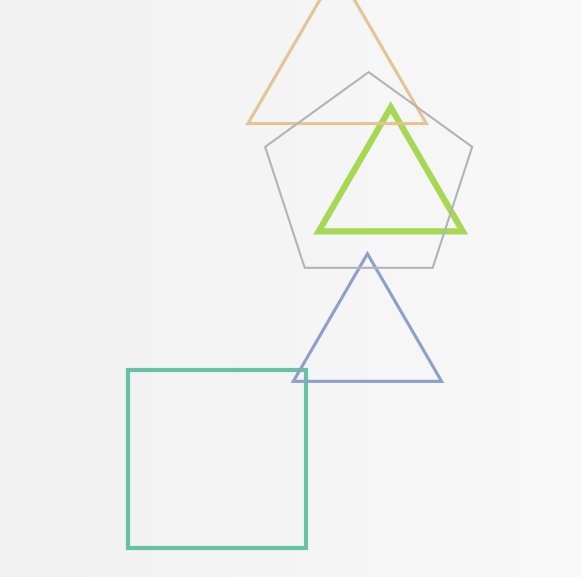[{"shape": "square", "thickness": 2, "radius": 0.77, "center": [0.373, 0.204]}, {"shape": "triangle", "thickness": 1.5, "radius": 0.74, "center": [0.632, 0.412]}, {"shape": "triangle", "thickness": 3, "radius": 0.72, "center": [0.672, 0.67]}, {"shape": "triangle", "thickness": 1.5, "radius": 0.89, "center": [0.58, 0.874]}, {"shape": "pentagon", "thickness": 1, "radius": 0.94, "center": [0.634, 0.687]}]